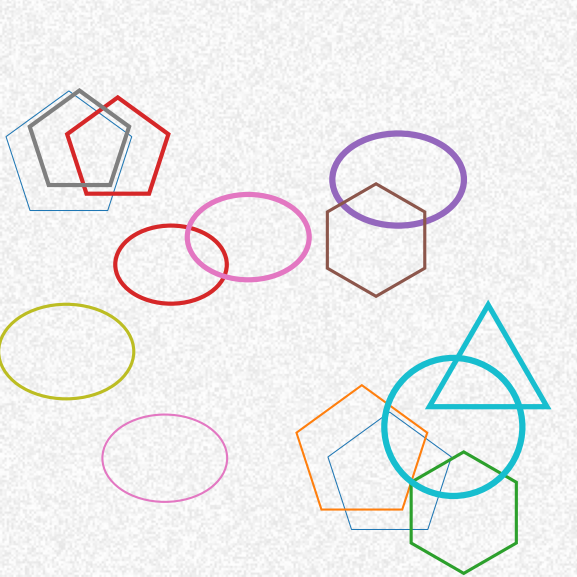[{"shape": "pentagon", "thickness": 0.5, "radius": 0.57, "center": [0.119, 0.727]}, {"shape": "pentagon", "thickness": 0.5, "radius": 0.56, "center": [0.675, 0.173]}, {"shape": "pentagon", "thickness": 1, "radius": 0.6, "center": [0.627, 0.213]}, {"shape": "hexagon", "thickness": 1.5, "radius": 0.53, "center": [0.803, 0.111]}, {"shape": "pentagon", "thickness": 2, "radius": 0.46, "center": [0.204, 0.738]}, {"shape": "oval", "thickness": 2, "radius": 0.48, "center": [0.296, 0.541]}, {"shape": "oval", "thickness": 3, "radius": 0.57, "center": [0.689, 0.688]}, {"shape": "hexagon", "thickness": 1.5, "radius": 0.49, "center": [0.651, 0.583]}, {"shape": "oval", "thickness": 1, "radius": 0.54, "center": [0.285, 0.206]}, {"shape": "oval", "thickness": 2.5, "radius": 0.53, "center": [0.43, 0.589]}, {"shape": "pentagon", "thickness": 2, "radius": 0.45, "center": [0.138, 0.752]}, {"shape": "oval", "thickness": 1.5, "radius": 0.58, "center": [0.115, 0.39]}, {"shape": "circle", "thickness": 3, "radius": 0.6, "center": [0.785, 0.26]}, {"shape": "triangle", "thickness": 2.5, "radius": 0.59, "center": [0.845, 0.354]}]